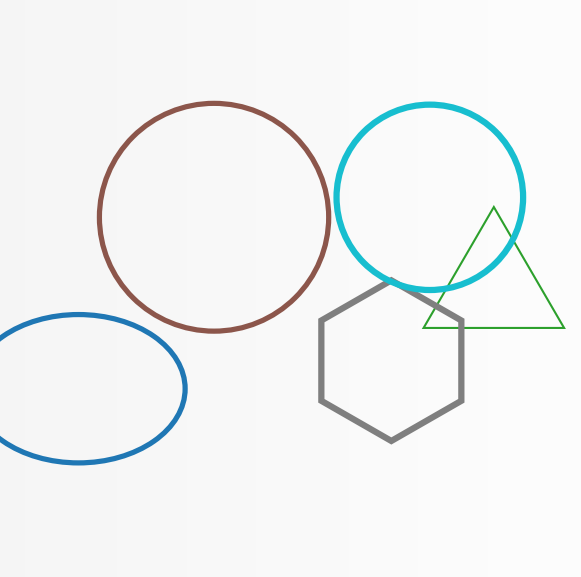[{"shape": "oval", "thickness": 2.5, "radius": 0.92, "center": [0.135, 0.326]}, {"shape": "triangle", "thickness": 1, "radius": 0.7, "center": [0.85, 0.501]}, {"shape": "circle", "thickness": 2.5, "radius": 0.99, "center": [0.368, 0.623]}, {"shape": "hexagon", "thickness": 3, "radius": 0.7, "center": [0.673, 0.375]}, {"shape": "circle", "thickness": 3, "radius": 0.8, "center": [0.739, 0.657]}]